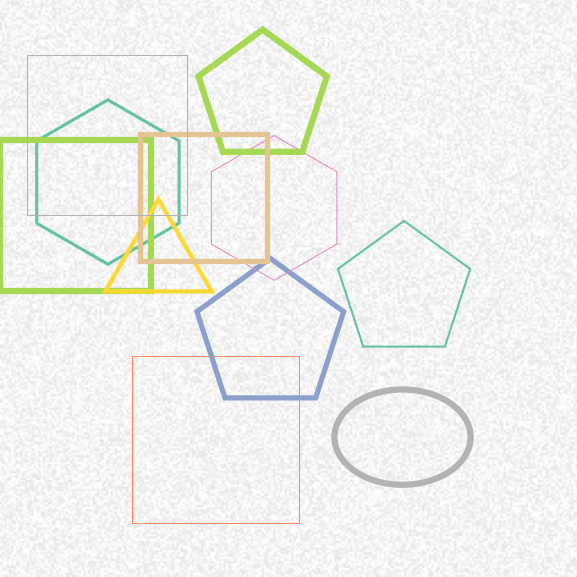[{"shape": "hexagon", "thickness": 1.5, "radius": 0.71, "center": [0.187, 0.684]}, {"shape": "pentagon", "thickness": 1, "radius": 0.6, "center": [0.7, 0.496]}, {"shape": "square", "thickness": 0.5, "radius": 0.72, "center": [0.373, 0.239]}, {"shape": "pentagon", "thickness": 2.5, "radius": 0.67, "center": [0.468, 0.418]}, {"shape": "hexagon", "thickness": 0.5, "radius": 0.63, "center": [0.475, 0.639]}, {"shape": "square", "thickness": 3, "radius": 0.65, "center": [0.131, 0.626]}, {"shape": "pentagon", "thickness": 3, "radius": 0.58, "center": [0.455, 0.831]}, {"shape": "triangle", "thickness": 2, "radius": 0.53, "center": [0.274, 0.548]}, {"shape": "square", "thickness": 2.5, "radius": 0.55, "center": [0.352, 0.657]}, {"shape": "square", "thickness": 0.5, "radius": 0.69, "center": [0.185, 0.765]}, {"shape": "oval", "thickness": 3, "radius": 0.59, "center": [0.697, 0.242]}]